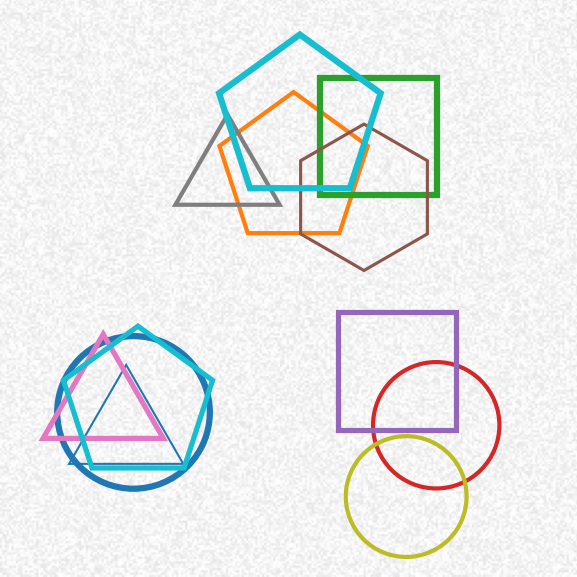[{"shape": "circle", "thickness": 3, "radius": 0.66, "center": [0.231, 0.285]}, {"shape": "triangle", "thickness": 1, "radius": 0.57, "center": [0.218, 0.253]}, {"shape": "pentagon", "thickness": 2, "radius": 0.68, "center": [0.508, 0.705]}, {"shape": "square", "thickness": 3, "radius": 0.51, "center": [0.656, 0.763]}, {"shape": "circle", "thickness": 2, "radius": 0.55, "center": [0.755, 0.263]}, {"shape": "square", "thickness": 2.5, "radius": 0.51, "center": [0.687, 0.357]}, {"shape": "hexagon", "thickness": 1.5, "radius": 0.63, "center": [0.63, 0.657]}, {"shape": "triangle", "thickness": 2.5, "radius": 0.6, "center": [0.179, 0.3]}, {"shape": "triangle", "thickness": 2, "radius": 0.52, "center": [0.394, 0.697]}, {"shape": "circle", "thickness": 2, "radius": 0.52, "center": [0.703, 0.139]}, {"shape": "pentagon", "thickness": 2.5, "radius": 0.68, "center": [0.239, 0.299]}, {"shape": "pentagon", "thickness": 3, "radius": 0.74, "center": [0.519, 0.792]}]